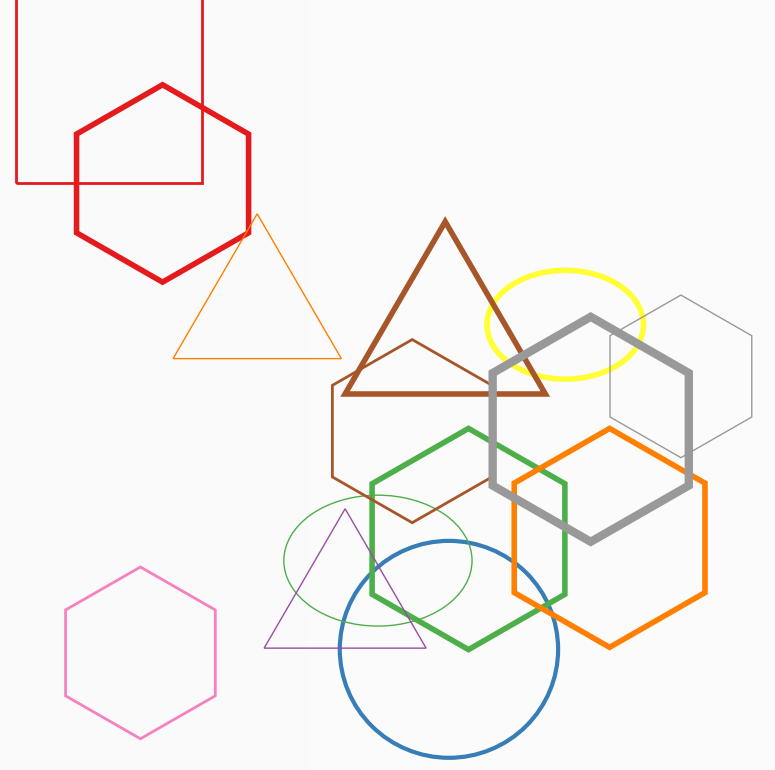[{"shape": "square", "thickness": 1, "radius": 0.6, "center": [0.141, 0.882]}, {"shape": "hexagon", "thickness": 2, "radius": 0.64, "center": [0.21, 0.762]}, {"shape": "circle", "thickness": 1.5, "radius": 0.7, "center": [0.579, 0.157]}, {"shape": "hexagon", "thickness": 2, "radius": 0.72, "center": [0.605, 0.3]}, {"shape": "oval", "thickness": 0.5, "radius": 0.61, "center": [0.488, 0.272]}, {"shape": "triangle", "thickness": 0.5, "radius": 0.6, "center": [0.445, 0.219]}, {"shape": "hexagon", "thickness": 2, "radius": 0.71, "center": [0.787, 0.301]}, {"shape": "triangle", "thickness": 0.5, "radius": 0.63, "center": [0.332, 0.597]}, {"shape": "oval", "thickness": 2, "radius": 0.5, "center": [0.729, 0.578]}, {"shape": "triangle", "thickness": 2, "radius": 0.75, "center": [0.574, 0.563]}, {"shape": "hexagon", "thickness": 1, "radius": 0.59, "center": [0.532, 0.44]}, {"shape": "hexagon", "thickness": 1, "radius": 0.56, "center": [0.181, 0.152]}, {"shape": "hexagon", "thickness": 3, "radius": 0.73, "center": [0.762, 0.442]}, {"shape": "hexagon", "thickness": 0.5, "radius": 0.53, "center": [0.879, 0.511]}]